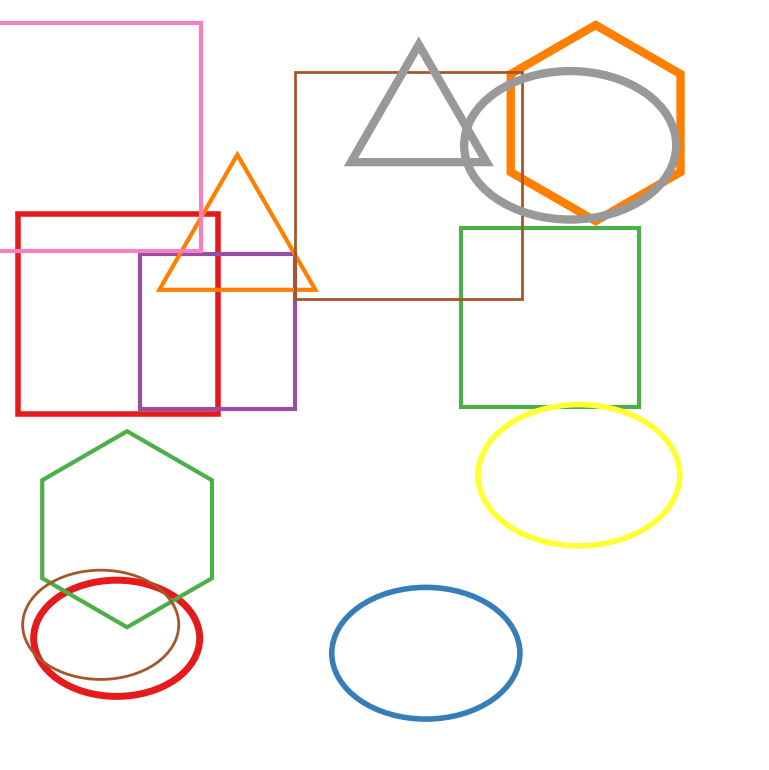[{"shape": "oval", "thickness": 2.5, "radius": 0.54, "center": [0.152, 0.171]}, {"shape": "square", "thickness": 2, "radius": 0.65, "center": [0.153, 0.592]}, {"shape": "oval", "thickness": 2, "radius": 0.61, "center": [0.553, 0.152]}, {"shape": "hexagon", "thickness": 1.5, "radius": 0.64, "center": [0.165, 0.313]}, {"shape": "square", "thickness": 1.5, "radius": 0.58, "center": [0.714, 0.588]}, {"shape": "square", "thickness": 1.5, "radius": 0.5, "center": [0.283, 0.569]}, {"shape": "triangle", "thickness": 1.5, "radius": 0.58, "center": [0.308, 0.682]}, {"shape": "hexagon", "thickness": 3, "radius": 0.64, "center": [0.774, 0.84]}, {"shape": "oval", "thickness": 2, "radius": 0.66, "center": [0.752, 0.383]}, {"shape": "oval", "thickness": 1, "radius": 0.51, "center": [0.131, 0.189]}, {"shape": "square", "thickness": 1, "radius": 0.74, "center": [0.53, 0.759]}, {"shape": "square", "thickness": 1.5, "radius": 0.74, "center": [0.113, 0.822]}, {"shape": "triangle", "thickness": 3, "radius": 0.51, "center": [0.544, 0.84]}, {"shape": "oval", "thickness": 3, "radius": 0.69, "center": [0.741, 0.811]}]